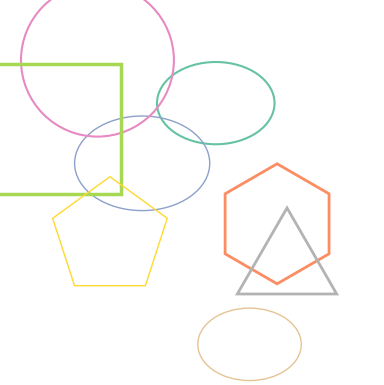[{"shape": "oval", "thickness": 1.5, "radius": 0.76, "center": [0.56, 0.732]}, {"shape": "hexagon", "thickness": 2, "radius": 0.78, "center": [0.72, 0.419]}, {"shape": "oval", "thickness": 1, "radius": 0.88, "center": [0.369, 0.576]}, {"shape": "circle", "thickness": 1.5, "radius": 0.99, "center": [0.253, 0.844]}, {"shape": "square", "thickness": 2.5, "radius": 0.84, "center": [0.145, 0.665]}, {"shape": "pentagon", "thickness": 1, "radius": 0.78, "center": [0.286, 0.385]}, {"shape": "oval", "thickness": 1, "radius": 0.67, "center": [0.648, 0.106]}, {"shape": "triangle", "thickness": 2, "radius": 0.75, "center": [0.746, 0.311]}]